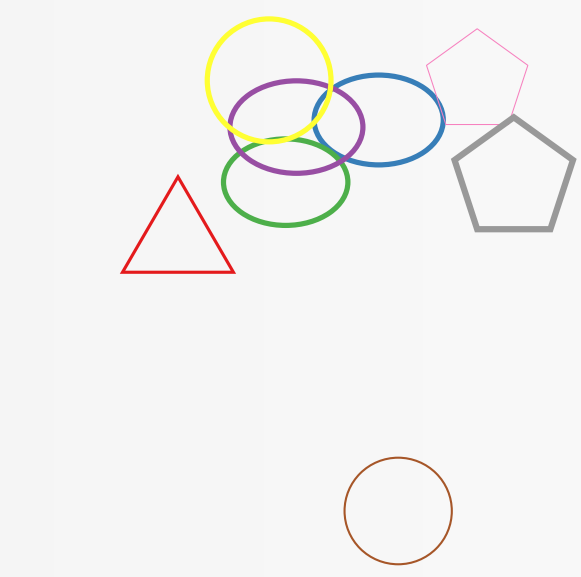[{"shape": "triangle", "thickness": 1.5, "radius": 0.55, "center": [0.306, 0.583]}, {"shape": "oval", "thickness": 2.5, "radius": 0.56, "center": [0.652, 0.791]}, {"shape": "oval", "thickness": 2.5, "radius": 0.54, "center": [0.492, 0.684]}, {"shape": "oval", "thickness": 2.5, "radius": 0.57, "center": [0.51, 0.779]}, {"shape": "circle", "thickness": 2.5, "radius": 0.53, "center": [0.463, 0.86]}, {"shape": "circle", "thickness": 1, "radius": 0.46, "center": [0.685, 0.114]}, {"shape": "pentagon", "thickness": 0.5, "radius": 0.46, "center": [0.821, 0.858]}, {"shape": "pentagon", "thickness": 3, "radius": 0.54, "center": [0.884, 0.689]}]